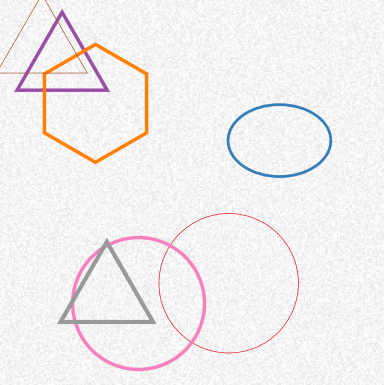[{"shape": "circle", "thickness": 0.5, "radius": 0.91, "center": [0.594, 0.264]}, {"shape": "oval", "thickness": 2, "radius": 0.67, "center": [0.726, 0.635]}, {"shape": "triangle", "thickness": 2.5, "radius": 0.68, "center": [0.161, 0.833]}, {"shape": "hexagon", "thickness": 2.5, "radius": 0.77, "center": [0.248, 0.732]}, {"shape": "triangle", "thickness": 0.5, "radius": 0.68, "center": [0.109, 0.878]}, {"shape": "circle", "thickness": 2.5, "radius": 0.86, "center": [0.36, 0.212]}, {"shape": "triangle", "thickness": 3, "radius": 0.69, "center": [0.277, 0.233]}]